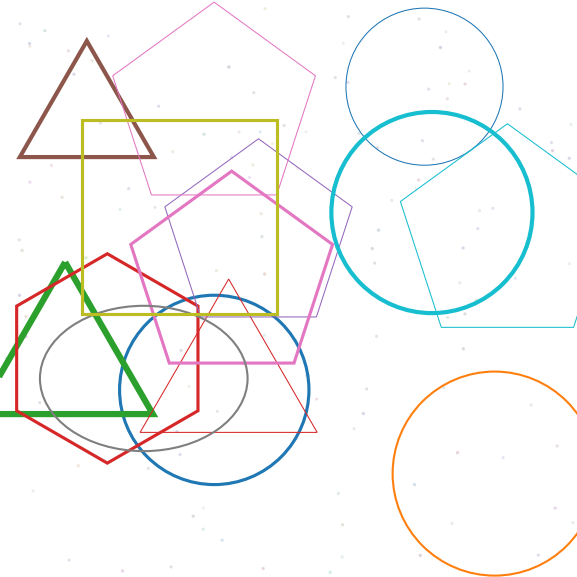[{"shape": "circle", "thickness": 1.5, "radius": 0.82, "center": [0.371, 0.324]}, {"shape": "circle", "thickness": 0.5, "radius": 0.68, "center": [0.735, 0.849]}, {"shape": "circle", "thickness": 1, "radius": 0.88, "center": [0.857, 0.179]}, {"shape": "triangle", "thickness": 3, "radius": 0.88, "center": [0.113, 0.37]}, {"shape": "triangle", "thickness": 0.5, "radius": 0.89, "center": [0.396, 0.339]}, {"shape": "hexagon", "thickness": 1.5, "radius": 0.91, "center": [0.186, 0.378]}, {"shape": "pentagon", "thickness": 0.5, "radius": 0.85, "center": [0.448, 0.588]}, {"shape": "triangle", "thickness": 2, "radius": 0.67, "center": [0.15, 0.794]}, {"shape": "pentagon", "thickness": 0.5, "radius": 0.92, "center": [0.371, 0.811]}, {"shape": "pentagon", "thickness": 1.5, "radius": 0.92, "center": [0.401, 0.519]}, {"shape": "oval", "thickness": 1, "radius": 0.9, "center": [0.249, 0.344]}, {"shape": "square", "thickness": 1.5, "radius": 0.84, "center": [0.311, 0.623]}, {"shape": "circle", "thickness": 2, "radius": 0.87, "center": [0.748, 0.631]}, {"shape": "pentagon", "thickness": 0.5, "radius": 0.97, "center": [0.879, 0.59]}]